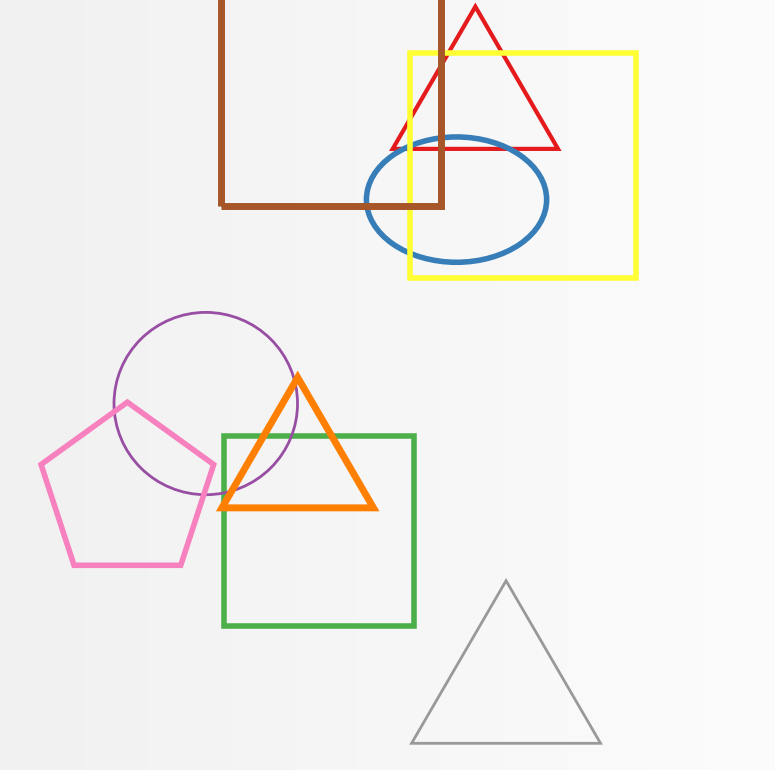[{"shape": "triangle", "thickness": 1.5, "radius": 0.62, "center": [0.613, 0.868]}, {"shape": "oval", "thickness": 2, "radius": 0.58, "center": [0.589, 0.741]}, {"shape": "square", "thickness": 2, "radius": 0.61, "center": [0.412, 0.31]}, {"shape": "circle", "thickness": 1, "radius": 0.59, "center": [0.265, 0.476]}, {"shape": "triangle", "thickness": 2.5, "radius": 0.56, "center": [0.384, 0.397]}, {"shape": "square", "thickness": 2, "radius": 0.73, "center": [0.675, 0.785]}, {"shape": "square", "thickness": 2.5, "radius": 0.71, "center": [0.427, 0.874]}, {"shape": "pentagon", "thickness": 2, "radius": 0.59, "center": [0.164, 0.361]}, {"shape": "triangle", "thickness": 1, "radius": 0.7, "center": [0.653, 0.105]}]